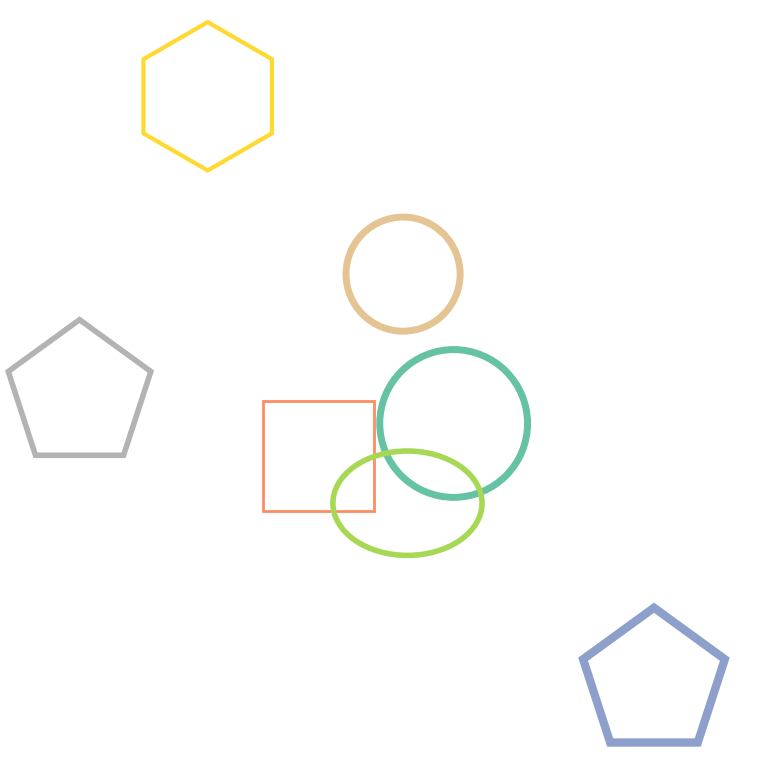[{"shape": "circle", "thickness": 2.5, "radius": 0.48, "center": [0.589, 0.45]}, {"shape": "square", "thickness": 1, "radius": 0.36, "center": [0.413, 0.408]}, {"shape": "pentagon", "thickness": 3, "radius": 0.48, "center": [0.849, 0.114]}, {"shape": "oval", "thickness": 2, "radius": 0.48, "center": [0.529, 0.346]}, {"shape": "hexagon", "thickness": 1.5, "radius": 0.48, "center": [0.27, 0.875]}, {"shape": "circle", "thickness": 2.5, "radius": 0.37, "center": [0.523, 0.644]}, {"shape": "pentagon", "thickness": 2, "radius": 0.49, "center": [0.103, 0.487]}]